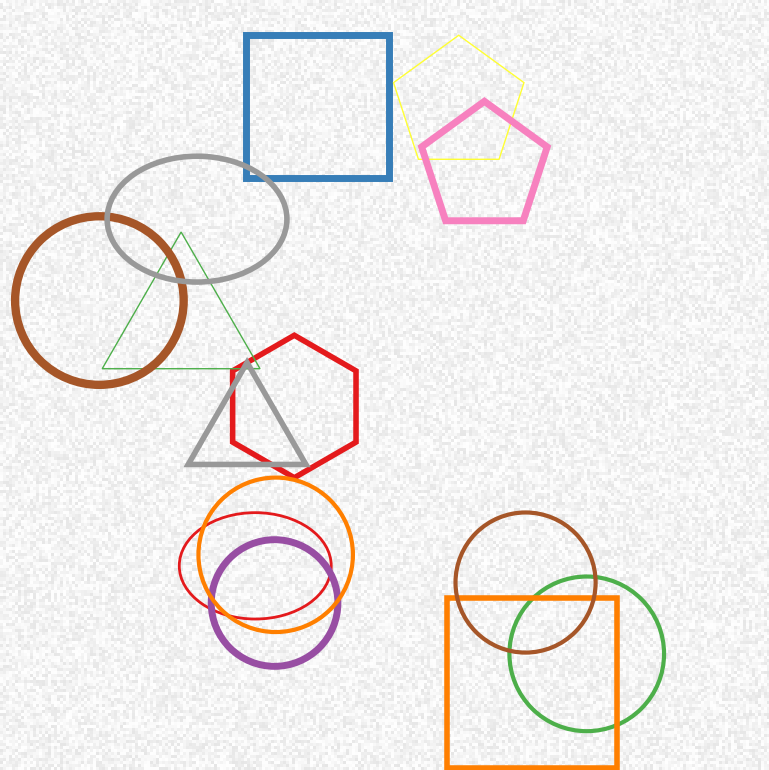[{"shape": "oval", "thickness": 1, "radius": 0.49, "center": [0.331, 0.265]}, {"shape": "hexagon", "thickness": 2, "radius": 0.46, "center": [0.382, 0.472]}, {"shape": "square", "thickness": 2.5, "radius": 0.46, "center": [0.412, 0.861]}, {"shape": "triangle", "thickness": 0.5, "radius": 0.59, "center": [0.235, 0.58]}, {"shape": "circle", "thickness": 1.5, "radius": 0.5, "center": [0.762, 0.151]}, {"shape": "circle", "thickness": 2.5, "radius": 0.41, "center": [0.357, 0.217]}, {"shape": "circle", "thickness": 1.5, "radius": 0.5, "center": [0.358, 0.279]}, {"shape": "square", "thickness": 2, "radius": 0.55, "center": [0.691, 0.113]}, {"shape": "pentagon", "thickness": 0.5, "radius": 0.45, "center": [0.596, 0.865]}, {"shape": "circle", "thickness": 3, "radius": 0.55, "center": [0.129, 0.61]}, {"shape": "circle", "thickness": 1.5, "radius": 0.45, "center": [0.683, 0.243]}, {"shape": "pentagon", "thickness": 2.5, "radius": 0.43, "center": [0.629, 0.783]}, {"shape": "triangle", "thickness": 2, "radius": 0.44, "center": [0.321, 0.441]}, {"shape": "oval", "thickness": 2, "radius": 0.58, "center": [0.256, 0.715]}]